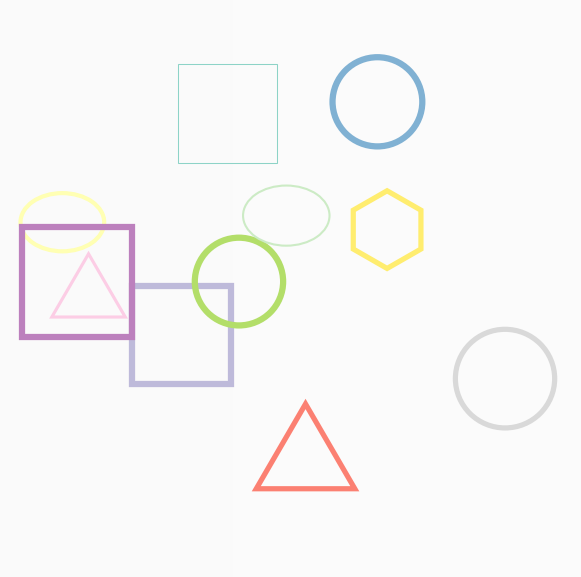[{"shape": "square", "thickness": 0.5, "radius": 0.43, "center": [0.391, 0.803]}, {"shape": "oval", "thickness": 2, "radius": 0.36, "center": [0.107, 0.614]}, {"shape": "square", "thickness": 3, "radius": 0.42, "center": [0.312, 0.419]}, {"shape": "triangle", "thickness": 2.5, "radius": 0.49, "center": [0.526, 0.202]}, {"shape": "circle", "thickness": 3, "radius": 0.39, "center": [0.649, 0.823]}, {"shape": "circle", "thickness": 3, "radius": 0.38, "center": [0.411, 0.512]}, {"shape": "triangle", "thickness": 1.5, "radius": 0.36, "center": [0.152, 0.487]}, {"shape": "circle", "thickness": 2.5, "radius": 0.43, "center": [0.869, 0.344]}, {"shape": "square", "thickness": 3, "radius": 0.47, "center": [0.133, 0.511]}, {"shape": "oval", "thickness": 1, "radius": 0.37, "center": [0.493, 0.626]}, {"shape": "hexagon", "thickness": 2.5, "radius": 0.34, "center": [0.666, 0.602]}]